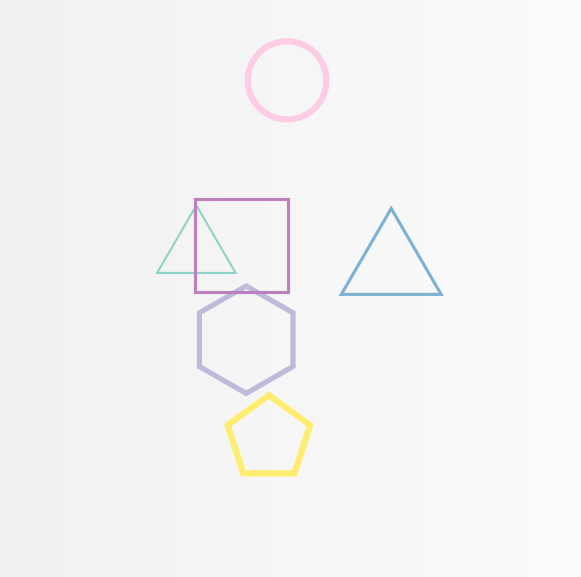[{"shape": "triangle", "thickness": 1, "radius": 0.39, "center": [0.338, 0.566]}, {"shape": "hexagon", "thickness": 2.5, "radius": 0.46, "center": [0.424, 0.411]}, {"shape": "triangle", "thickness": 1.5, "radius": 0.5, "center": [0.673, 0.539]}, {"shape": "circle", "thickness": 3, "radius": 0.34, "center": [0.494, 0.86]}, {"shape": "square", "thickness": 1.5, "radius": 0.4, "center": [0.415, 0.574]}, {"shape": "pentagon", "thickness": 3, "radius": 0.37, "center": [0.463, 0.24]}]